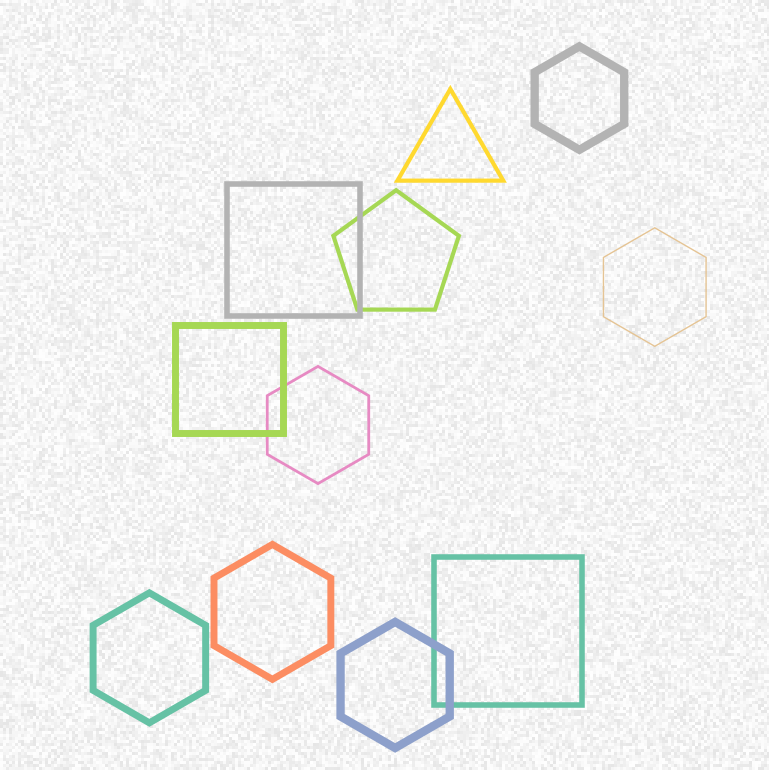[{"shape": "square", "thickness": 2, "radius": 0.48, "center": [0.66, 0.181]}, {"shape": "hexagon", "thickness": 2.5, "radius": 0.42, "center": [0.194, 0.146]}, {"shape": "hexagon", "thickness": 2.5, "radius": 0.44, "center": [0.354, 0.205]}, {"shape": "hexagon", "thickness": 3, "radius": 0.41, "center": [0.513, 0.11]}, {"shape": "hexagon", "thickness": 1, "radius": 0.38, "center": [0.413, 0.448]}, {"shape": "pentagon", "thickness": 1.5, "radius": 0.43, "center": [0.514, 0.667]}, {"shape": "square", "thickness": 2.5, "radius": 0.35, "center": [0.297, 0.507]}, {"shape": "triangle", "thickness": 1.5, "radius": 0.4, "center": [0.585, 0.805]}, {"shape": "hexagon", "thickness": 0.5, "radius": 0.38, "center": [0.85, 0.627]}, {"shape": "square", "thickness": 2, "radius": 0.43, "center": [0.381, 0.675]}, {"shape": "hexagon", "thickness": 3, "radius": 0.34, "center": [0.753, 0.873]}]